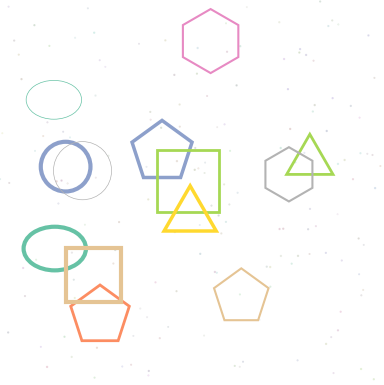[{"shape": "oval", "thickness": 0.5, "radius": 0.36, "center": [0.14, 0.741]}, {"shape": "oval", "thickness": 3, "radius": 0.4, "center": [0.142, 0.354]}, {"shape": "pentagon", "thickness": 2, "radius": 0.4, "center": [0.26, 0.18]}, {"shape": "circle", "thickness": 3, "radius": 0.32, "center": [0.17, 0.567]}, {"shape": "pentagon", "thickness": 2.5, "radius": 0.41, "center": [0.421, 0.605]}, {"shape": "hexagon", "thickness": 1.5, "radius": 0.42, "center": [0.547, 0.893]}, {"shape": "triangle", "thickness": 2, "radius": 0.35, "center": [0.805, 0.582]}, {"shape": "square", "thickness": 2, "radius": 0.4, "center": [0.489, 0.529]}, {"shape": "triangle", "thickness": 2.5, "radius": 0.39, "center": [0.494, 0.439]}, {"shape": "pentagon", "thickness": 1.5, "radius": 0.37, "center": [0.627, 0.229]}, {"shape": "square", "thickness": 3, "radius": 0.35, "center": [0.243, 0.286]}, {"shape": "hexagon", "thickness": 1.5, "radius": 0.35, "center": [0.75, 0.547]}, {"shape": "circle", "thickness": 0.5, "radius": 0.38, "center": [0.214, 0.557]}]